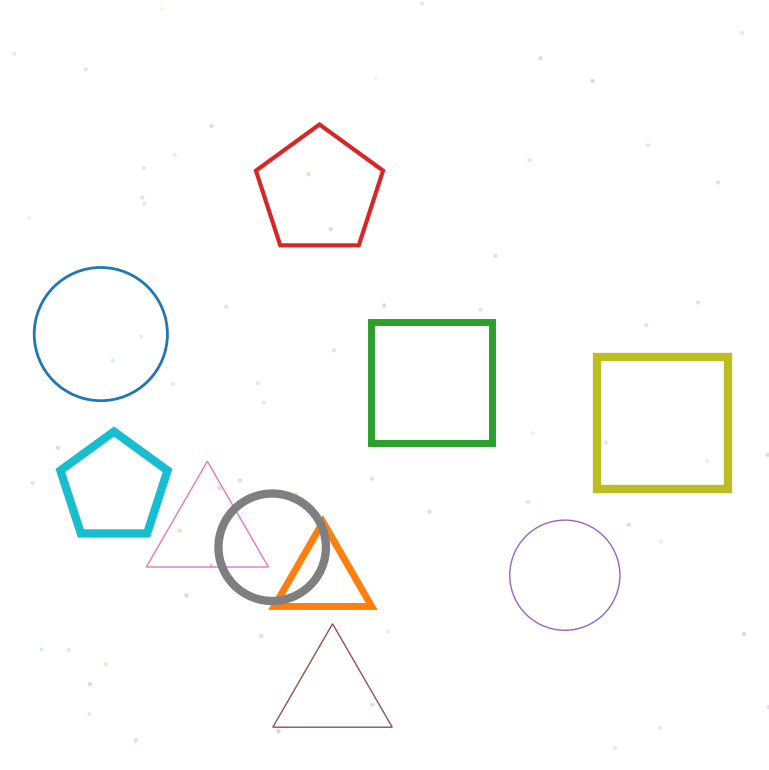[{"shape": "circle", "thickness": 1, "radius": 0.43, "center": [0.131, 0.566]}, {"shape": "triangle", "thickness": 2.5, "radius": 0.37, "center": [0.419, 0.249]}, {"shape": "square", "thickness": 2.5, "radius": 0.39, "center": [0.56, 0.503]}, {"shape": "pentagon", "thickness": 1.5, "radius": 0.43, "center": [0.415, 0.752]}, {"shape": "circle", "thickness": 0.5, "radius": 0.36, "center": [0.734, 0.253]}, {"shape": "triangle", "thickness": 0.5, "radius": 0.45, "center": [0.432, 0.1]}, {"shape": "triangle", "thickness": 0.5, "radius": 0.46, "center": [0.269, 0.309]}, {"shape": "circle", "thickness": 3, "radius": 0.35, "center": [0.353, 0.289]}, {"shape": "square", "thickness": 3, "radius": 0.43, "center": [0.86, 0.451]}, {"shape": "pentagon", "thickness": 3, "radius": 0.37, "center": [0.148, 0.366]}]